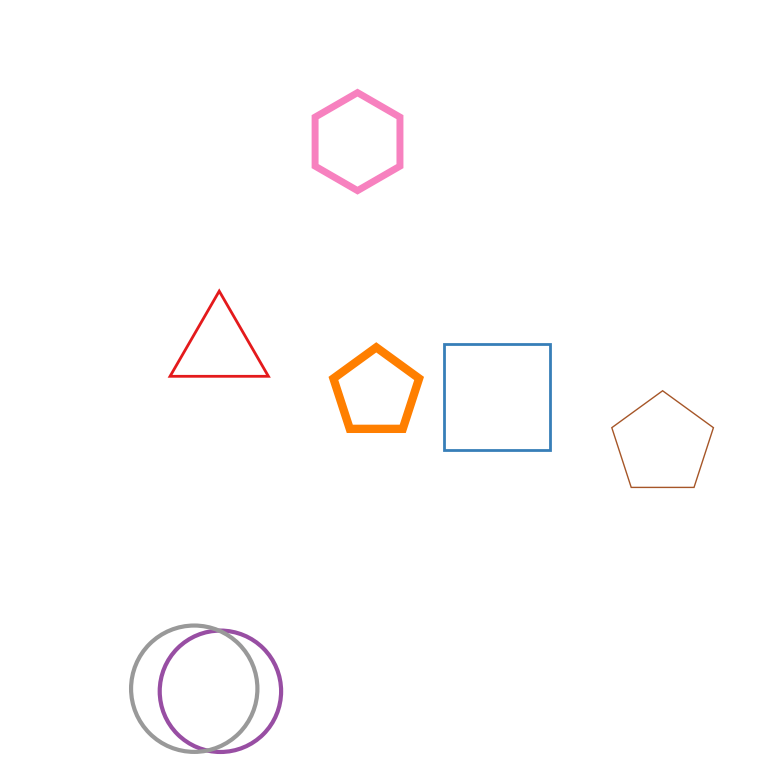[{"shape": "triangle", "thickness": 1, "radius": 0.37, "center": [0.285, 0.548]}, {"shape": "square", "thickness": 1, "radius": 0.34, "center": [0.645, 0.485]}, {"shape": "circle", "thickness": 1.5, "radius": 0.39, "center": [0.286, 0.102]}, {"shape": "pentagon", "thickness": 3, "radius": 0.29, "center": [0.489, 0.49]}, {"shape": "pentagon", "thickness": 0.5, "radius": 0.35, "center": [0.861, 0.423]}, {"shape": "hexagon", "thickness": 2.5, "radius": 0.32, "center": [0.464, 0.816]}, {"shape": "circle", "thickness": 1.5, "radius": 0.41, "center": [0.252, 0.106]}]